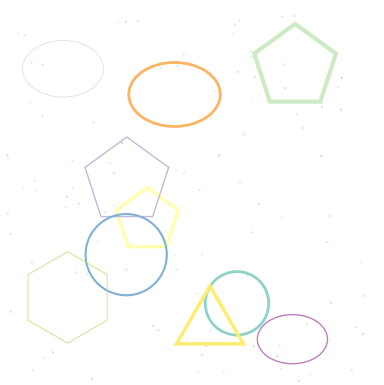[{"shape": "circle", "thickness": 2, "radius": 0.41, "center": [0.616, 0.212]}, {"shape": "pentagon", "thickness": 2.5, "radius": 0.42, "center": [0.382, 0.428]}, {"shape": "pentagon", "thickness": 1, "radius": 0.57, "center": [0.329, 0.53]}, {"shape": "circle", "thickness": 1.5, "radius": 0.53, "center": [0.328, 0.339]}, {"shape": "oval", "thickness": 2, "radius": 0.59, "center": [0.453, 0.755]}, {"shape": "hexagon", "thickness": 0.5, "radius": 0.59, "center": [0.176, 0.228]}, {"shape": "oval", "thickness": 0.5, "radius": 0.52, "center": [0.164, 0.821]}, {"shape": "oval", "thickness": 1, "radius": 0.46, "center": [0.76, 0.119]}, {"shape": "pentagon", "thickness": 3, "radius": 0.56, "center": [0.766, 0.826]}, {"shape": "triangle", "thickness": 2.5, "radius": 0.5, "center": [0.545, 0.157]}]